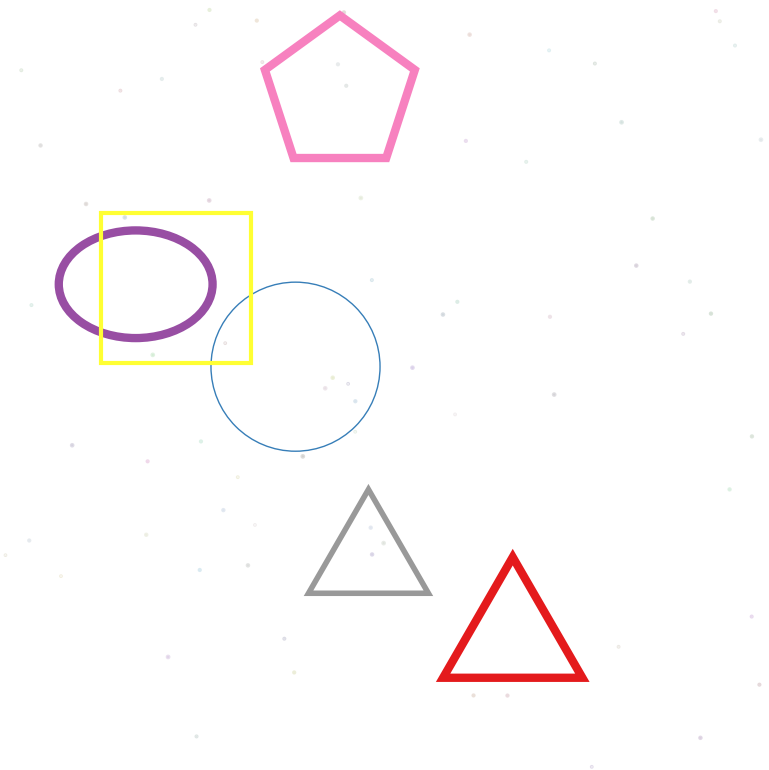[{"shape": "triangle", "thickness": 3, "radius": 0.52, "center": [0.666, 0.172]}, {"shape": "circle", "thickness": 0.5, "radius": 0.55, "center": [0.384, 0.524]}, {"shape": "oval", "thickness": 3, "radius": 0.5, "center": [0.176, 0.631]}, {"shape": "square", "thickness": 1.5, "radius": 0.49, "center": [0.229, 0.626]}, {"shape": "pentagon", "thickness": 3, "radius": 0.51, "center": [0.441, 0.878]}, {"shape": "triangle", "thickness": 2, "radius": 0.45, "center": [0.479, 0.274]}]